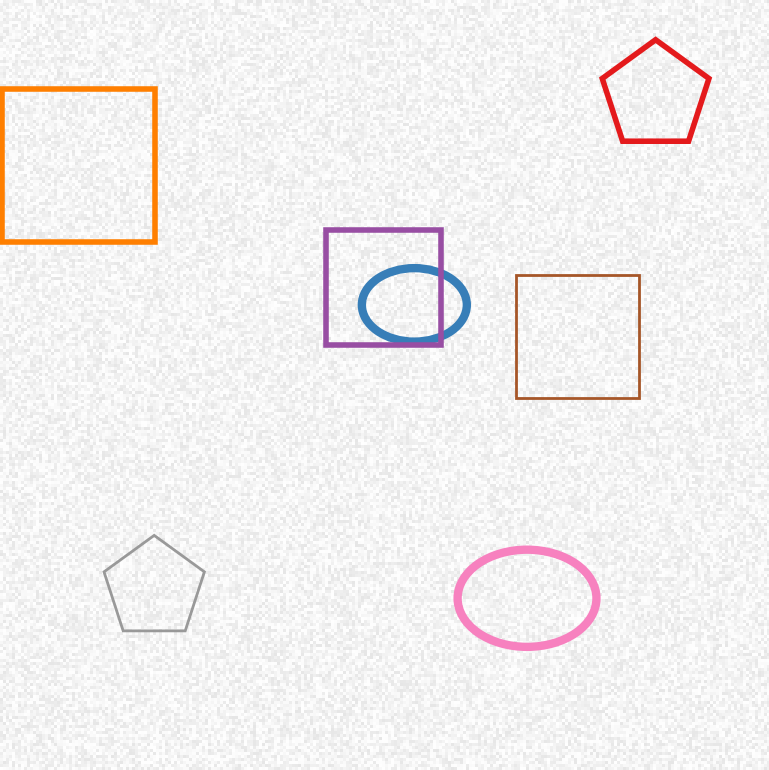[{"shape": "pentagon", "thickness": 2, "radius": 0.36, "center": [0.851, 0.876]}, {"shape": "oval", "thickness": 3, "radius": 0.34, "center": [0.538, 0.604]}, {"shape": "square", "thickness": 2, "radius": 0.38, "center": [0.498, 0.627]}, {"shape": "square", "thickness": 2, "radius": 0.5, "center": [0.102, 0.785]}, {"shape": "square", "thickness": 1, "radius": 0.4, "center": [0.75, 0.563]}, {"shape": "oval", "thickness": 3, "radius": 0.45, "center": [0.684, 0.223]}, {"shape": "pentagon", "thickness": 1, "radius": 0.34, "center": [0.2, 0.236]}]